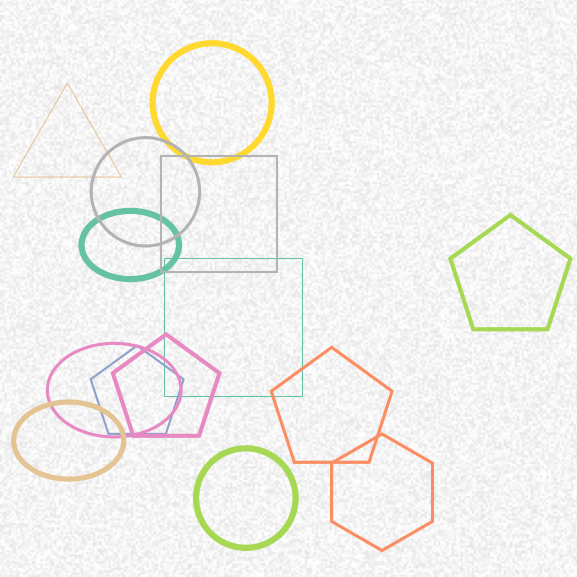[{"shape": "oval", "thickness": 3, "radius": 0.42, "center": [0.226, 0.575]}, {"shape": "square", "thickness": 0.5, "radius": 0.6, "center": [0.404, 0.433]}, {"shape": "hexagon", "thickness": 1.5, "radius": 0.5, "center": [0.662, 0.147]}, {"shape": "pentagon", "thickness": 1.5, "radius": 0.55, "center": [0.574, 0.288]}, {"shape": "pentagon", "thickness": 1, "radius": 0.42, "center": [0.237, 0.316]}, {"shape": "pentagon", "thickness": 2, "radius": 0.49, "center": [0.288, 0.323]}, {"shape": "oval", "thickness": 1.5, "radius": 0.58, "center": [0.198, 0.324]}, {"shape": "circle", "thickness": 3, "radius": 0.43, "center": [0.426, 0.137]}, {"shape": "pentagon", "thickness": 2, "radius": 0.55, "center": [0.884, 0.517]}, {"shape": "circle", "thickness": 3, "radius": 0.52, "center": [0.367, 0.821]}, {"shape": "triangle", "thickness": 0.5, "radius": 0.54, "center": [0.117, 0.747]}, {"shape": "oval", "thickness": 2.5, "radius": 0.48, "center": [0.119, 0.236]}, {"shape": "circle", "thickness": 1.5, "radius": 0.47, "center": [0.252, 0.667]}, {"shape": "square", "thickness": 1, "radius": 0.5, "center": [0.379, 0.628]}]